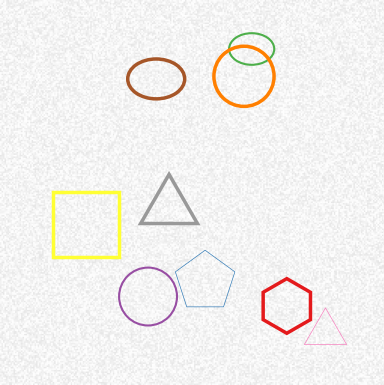[{"shape": "hexagon", "thickness": 2.5, "radius": 0.35, "center": [0.745, 0.205]}, {"shape": "pentagon", "thickness": 0.5, "radius": 0.41, "center": [0.533, 0.269]}, {"shape": "oval", "thickness": 1.5, "radius": 0.29, "center": [0.654, 0.873]}, {"shape": "circle", "thickness": 1.5, "radius": 0.38, "center": [0.385, 0.23]}, {"shape": "circle", "thickness": 2.5, "radius": 0.39, "center": [0.634, 0.802]}, {"shape": "square", "thickness": 2.5, "radius": 0.42, "center": [0.223, 0.416]}, {"shape": "oval", "thickness": 2.5, "radius": 0.37, "center": [0.406, 0.795]}, {"shape": "triangle", "thickness": 0.5, "radius": 0.32, "center": [0.845, 0.137]}, {"shape": "triangle", "thickness": 2.5, "radius": 0.43, "center": [0.439, 0.462]}]